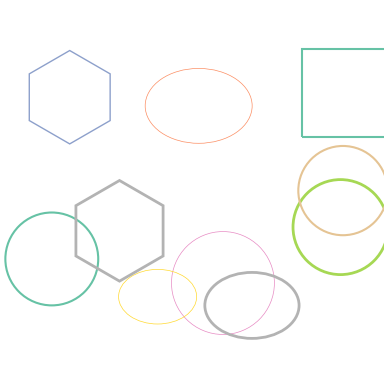[{"shape": "square", "thickness": 1.5, "radius": 0.57, "center": [0.898, 0.76]}, {"shape": "circle", "thickness": 1.5, "radius": 0.6, "center": [0.135, 0.327]}, {"shape": "oval", "thickness": 0.5, "radius": 0.69, "center": [0.516, 0.725]}, {"shape": "hexagon", "thickness": 1, "radius": 0.61, "center": [0.181, 0.747]}, {"shape": "circle", "thickness": 0.5, "radius": 0.67, "center": [0.579, 0.265]}, {"shape": "circle", "thickness": 2, "radius": 0.62, "center": [0.884, 0.41]}, {"shape": "oval", "thickness": 0.5, "radius": 0.51, "center": [0.409, 0.229]}, {"shape": "circle", "thickness": 1.5, "radius": 0.58, "center": [0.891, 0.505]}, {"shape": "hexagon", "thickness": 2, "radius": 0.65, "center": [0.31, 0.4]}, {"shape": "oval", "thickness": 2, "radius": 0.61, "center": [0.654, 0.207]}]